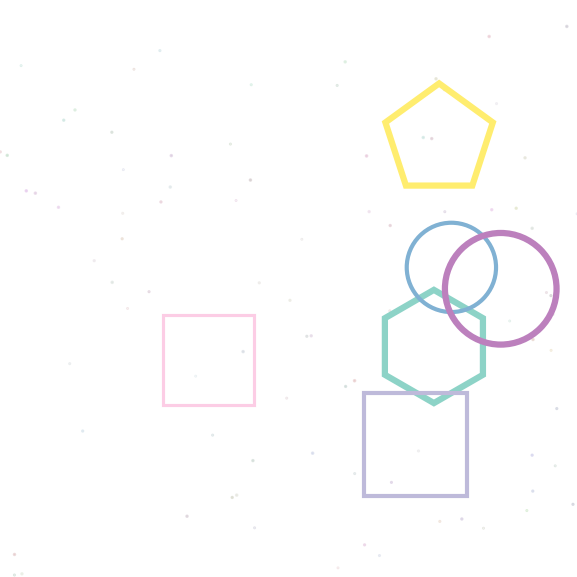[{"shape": "hexagon", "thickness": 3, "radius": 0.49, "center": [0.751, 0.399]}, {"shape": "square", "thickness": 2, "radius": 0.45, "center": [0.719, 0.229]}, {"shape": "circle", "thickness": 2, "radius": 0.39, "center": [0.782, 0.536]}, {"shape": "square", "thickness": 1.5, "radius": 0.39, "center": [0.361, 0.376]}, {"shape": "circle", "thickness": 3, "radius": 0.48, "center": [0.867, 0.499]}, {"shape": "pentagon", "thickness": 3, "radius": 0.49, "center": [0.76, 0.757]}]